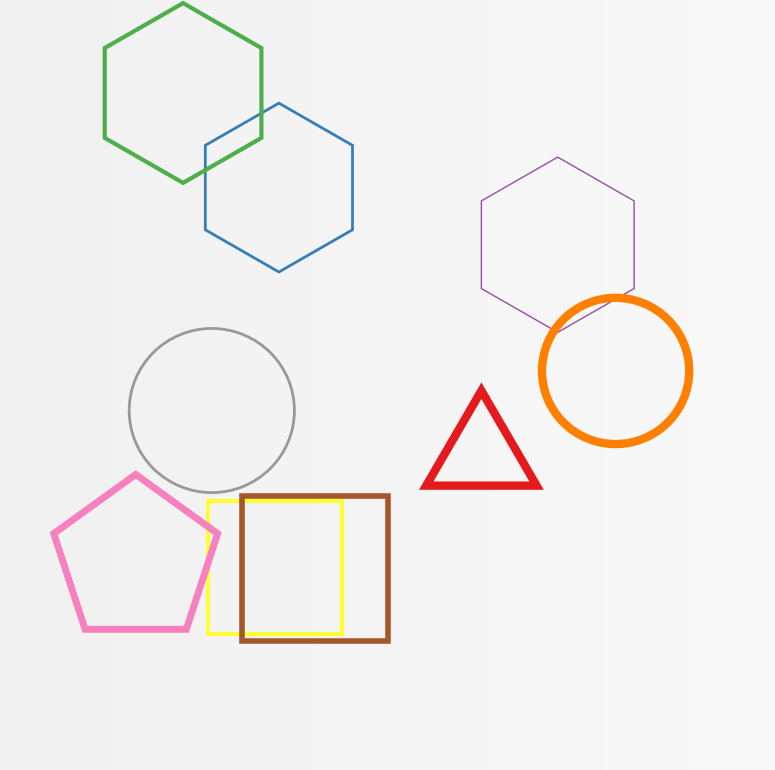[{"shape": "triangle", "thickness": 3, "radius": 0.41, "center": [0.621, 0.41]}, {"shape": "hexagon", "thickness": 1, "radius": 0.55, "center": [0.36, 0.756]}, {"shape": "hexagon", "thickness": 1.5, "radius": 0.58, "center": [0.236, 0.879]}, {"shape": "hexagon", "thickness": 0.5, "radius": 0.57, "center": [0.72, 0.682]}, {"shape": "circle", "thickness": 3, "radius": 0.47, "center": [0.794, 0.518]}, {"shape": "square", "thickness": 1.5, "radius": 0.43, "center": [0.355, 0.263]}, {"shape": "square", "thickness": 2, "radius": 0.47, "center": [0.407, 0.262]}, {"shape": "pentagon", "thickness": 2.5, "radius": 0.56, "center": [0.175, 0.273]}, {"shape": "circle", "thickness": 1, "radius": 0.53, "center": [0.273, 0.467]}]